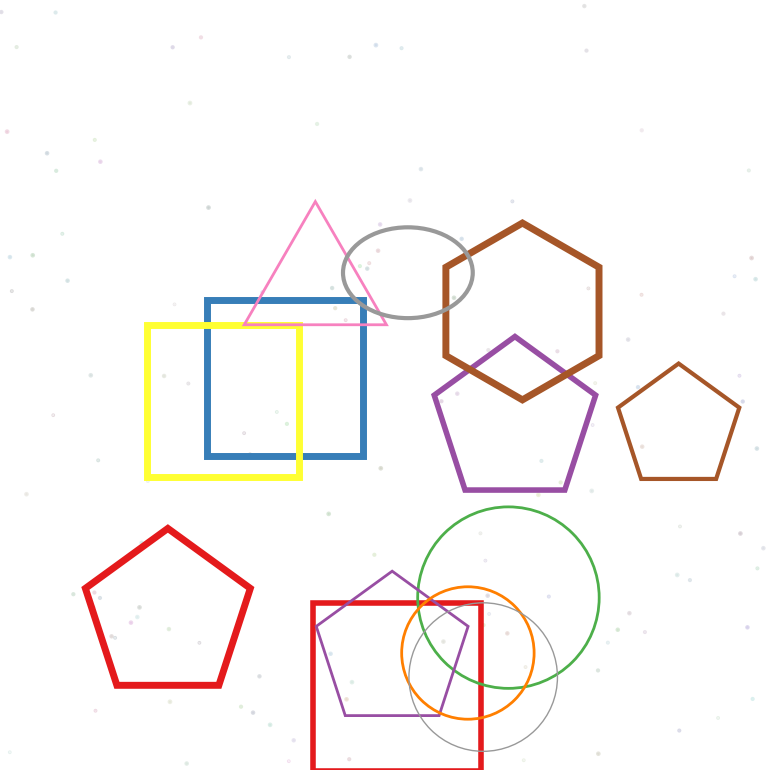[{"shape": "square", "thickness": 2, "radius": 0.55, "center": [0.515, 0.108]}, {"shape": "pentagon", "thickness": 2.5, "radius": 0.56, "center": [0.218, 0.201]}, {"shape": "square", "thickness": 2.5, "radius": 0.51, "center": [0.37, 0.509]}, {"shape": "circle", "thickness": 1, "radius": 0.59, "center": [0.66, 0.224]}, {"shape": "pentagon", "thickness": 1, "radius": 0.52, "center": [0.509, 0.155]}, {"shape": "pentagon", "thickness": 2, "radius": 0.55, "center": [0.669, 0.453]}, {"shape": "circle", "thickness": 1, "radius": 0.43, "center": [0.608, 0.152]}, {"shape": "square", "thickness": 2.5, "radius": 0.49, "center": [0.289, 0.479]}, {"shape": "hexagon", "thickness": 2.5, "radius": 0.57, "center": [0.679, 0.596]}, {"shape": "pentagon", "thickness": 1.5, "radius": 0.41, "center": [0.881, 0.445]}, {"shape": "triangle", "thickness": 1, "radius": 0.53, "center": [0.41, 0.632]}, {"shape": "circle", "thickness": 0.5, "radius": 0.48, "center": [0.628, 0.121]}, {"shape": "oval", "thickness": 1.5, "radius": 0.42, "center": [0.53, 0.646]}]